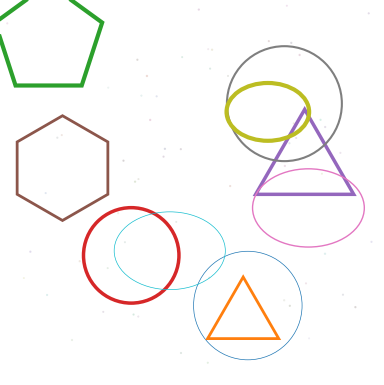[{"shape": "circle", "thickness": 0.5, "radius": 0.7, "center": [0.644, 0.206]}, {"shape": "triangle", "thickness": 2, "radius": 0.53, "center": [0.632, 0.174]}, {"shape": "pentagon", "thickness": 3, "radius": 0.73, "center": [0.126, 0.896]}, {"shape": "circle", "thickness": 2.5, "radius": 0.62, "center": [0.341, 0.337]}, {"shape": "triangle", "thickness": 2.5, "radius": 0.74, "center": [0.791, 0.569]}, {"shape": "hexagon", "thickness": 2, "radius": 0.68, "center": [0.162, 0.563]}, {"shape": "oval", "thickness": 1, "radius": 0.73, "center": [0.801, 0.46]}, {"shape": "circle", "thickness": 1.5, "radius": 0.75, "center": [0.739, 0.731]}, {"shape": "oval", "thickness": 3, "radius": 0.54, "center": [0.696, 0.709]}, {"shape": "oval", "thickness": 0.5, "radius": 0.72, "center": [0.441, 0.349]}]